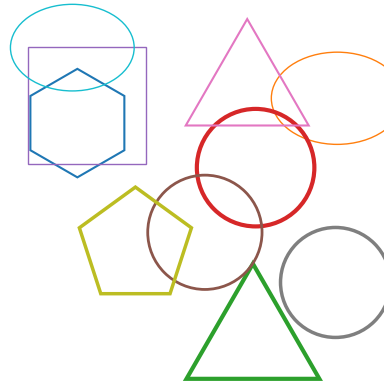[{"shape": "hexagon", "thickness": 1.5, "radius": 0.7, "center": [0.201, 0.68]}, {"shape": "oval", "thickness": 1, "radius": 0.86, "center": [0.876, 0.745]}, {"shape": "triangle", "thickness": 3, "radius": 1.0, "center": [0.657, 0.116]}, {"shape": "circle", "thickness": 3, "radius": 0.76, "center": [0.664, 0.565]}, {"shape": "square", "thickness": 1, "radius": 0.76, "center": [0.226, 0.726]}, {"shape": "circle", "thickness": 2, "radius": 0.74, "center": [0.532, 0.397]}, {"shape": "triangle", "thickness": 1.5, "radius": 0.92, "center": [0.642, 0.766]}, {"shape": "circle", "thickness": 2.5, "radius": 0.71, "center": [0.871, 0.266]}, {"shape": "pentagon", "thickness": 2.5, "radius": 0.77, "center": [0.352, 0.361]}, {"shape": "oval", "thickness": 1, "radius": 0.8, "center": [0.188, 0.876]}]